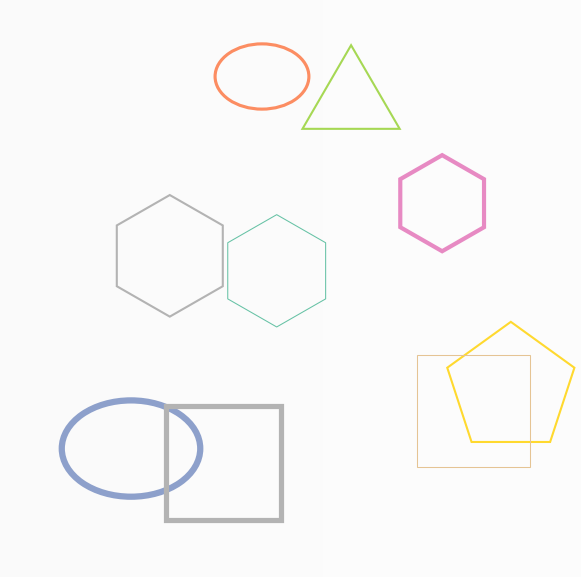[{"shape": "hexagon", "thickness": 0.5, "radius": 0.49, "center": [0.476, 0.53]}, {"shape": "oval", "thickness": 1.5, "radius": 0.4, "center": [0.451, 0.867]}, {"shape": "oval", "thickness": 3, "radius": 0.6, "center": [0.225, 0.222]}, {"shape": "hexagon", "thickness": 2, "radius": 0.42, "center": [0.761, 0.647]}, {"shape": "triangle", "thickness": 1, "radius": 0.48, "center": [0.604, 0.824]}, {"shape": "pentagon", "thickness": 1, "radius": 0.57, "center": [0.879, 0.327]}, {"shape": "square", "thickness": 0.5, "radius": 0.48, "center": [0.814, 0.287]}, {"shape": "square", "thickness": 2.5, "radius": 0.49, "center": [0.384, 0.197]}, {"shape": "hexagon", "thickness": 1, "radius": 0.53, "center": [0.292, 0.556]}]